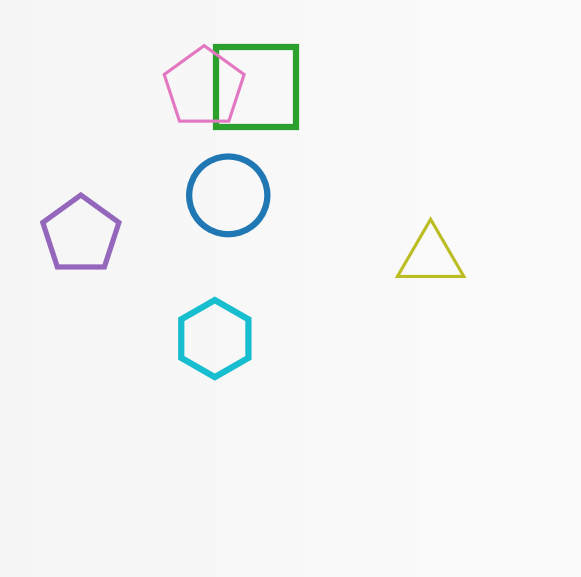[{"shape": "circle", "thickness": 3, "radius": 0.34, "center": [0.393, 0.661]}, {"shape": "square", "thickness": 3, "radius": 0.35, "center": [0.441, 0.849]}, {"shape": "pentagon", "thickness": 2.5, "radius": 0.34, "center": [0.139, 0.593]}, {"shape": "pentagon", "thickness": 1.5, "radius": 0.36, "center": [0.351, 0.848]}, {"shape": "triangle", "thickness": 1.5, "radius": 0.33, "center": [0.741, 0.553]}, {"shape": "hexagon", "thickness": 3, "radius": 0.33, "center": [0.37, 0.413]}]